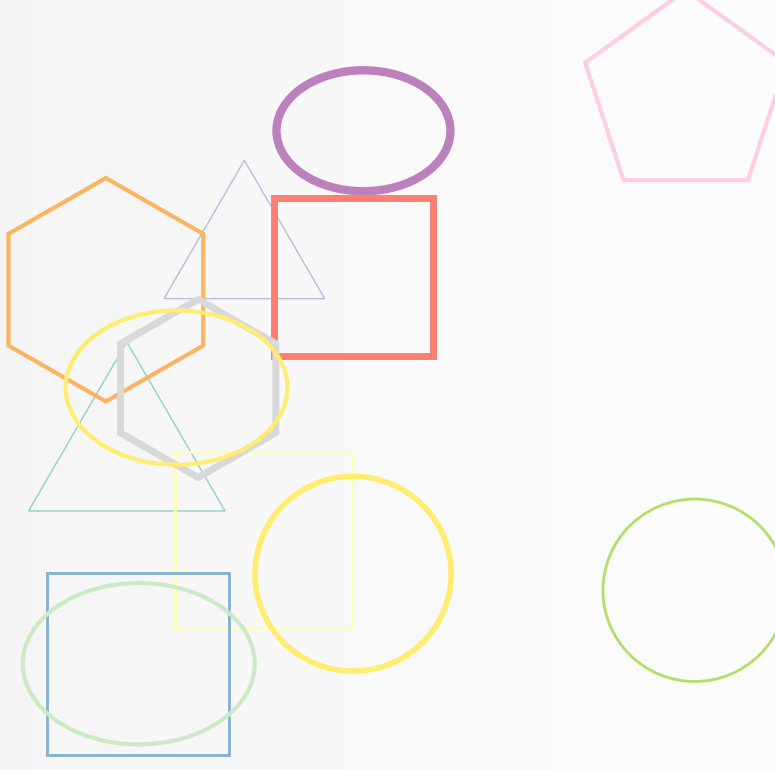[{"shape": "triangle", "thickness": 0.5, "radius": 0.73, "center": [0.164, 0.41]}, {"shape": "square", "thickness": 1, "radius": 0.57, "center": [0.34, 0.299]}, {"shape": "triangle", "thickness": 0.5, "radius": 0.6, "center": [0.315, 0.672]}, {"shape": "square", "thickness": 2.5, "radius": 0.51, "center": [0.456, 0.64]}, {"shape": "square", "thickness": 1, "radius": 0.59, "center": [0.178, 0.138]}, {"shape": "hexagon", "thickness": 1.5, "radius": 0.73, "center": [0.137, 0.624]}, {"shape": "circle", "thickness": 1, "radius": 0.59, "center": [0.896, 0.233]}, {"shape": "pentagon", "thickness": 1.5, "radius": 0.68, "center": [0.885, 0.876]}, {"shape": "hexagon", "thickness": 2.5, "radius": 0.58, "center": [0.256, 0.496]}, {"shape": "oval", "thickness": 3, "radius": 0.56, "center": [0.469, 0.83]}, {"shape": "oval", "thickness": 1.5, "radius": 0.75, "center": [0.179, 0.138]}, {"shape": "circle", "thickness": 2, "radius": 0.63, "center": [0.456, 0.255]}, {"shape": "oval", "thickness": 1.5, "radius": 0.72, "center": [0.228, 0.497]}]